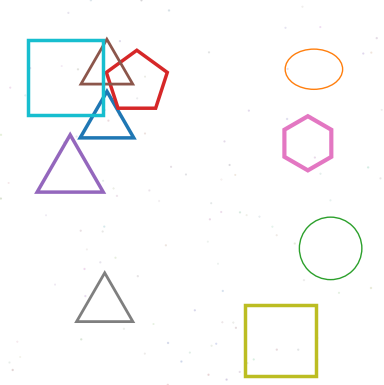[{"shape": "triangle", "thickness": 2.5, "radius": 0.4, "center": [0.278, 0.682]}, {"shape": "oval", "thickness": 1, "radius": 0.37, "center": [0.815, 0.82]}, {"shape": "circle", "thickness": 1, "radius": 0.41, "center": [0.859, 0.355]}, {"shape": "pentagon", "thickness": 2.5, "radius": 0.42, "center": [0.355, 0.786]}, {"shape": "triangle", "thickness": 2.5, "radius": 0.5, "center": [0.182, 0.551]}, {"shape": "triangle", "thickness": 2, "radius": 0.39, "center": [0.278, 0.82]}, {"shape": "hexagon", "thickness": 3, "radius": 0.35, "center": [0.8, 0.628]}, {"shape": "triangle", "thickness": 2, "radius": 0.42, "center": [0.272, 0.207]}, {"shape": "square", "thickness": 2.5, "radius": 0.46, "center": [0.729, 0.116]}, {"shape": "square", "thickness": 2.5, "radius": 0.49, "center": [0.171, 0.799]}]